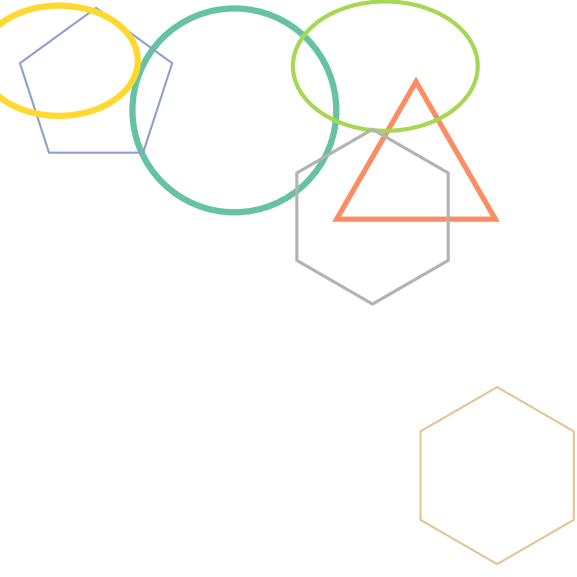[{"shape": "circle", "thickness": 3, "radius": 0.88, "center": [0.406, 0.808]}, {"shape": "triangle", "thickness": 2.5, "radius": 0.79, "center": [0.72, 0.699]}, {"shape": "pentagon", "thickness": 1, "radius": 0.69, "center": [0.166, 0.847]}, {"shape": "oval", "thickness": 2, "radius": 0.8, "center": [0.667, 0.885]}, {"shape": "oval", "thickness": 3, "radius": 0.68, "center": [0.102, 0.894]}, {"shape": "hexagon", "thickness": 1, "radius": 0.77, "center": [0.861, 0.176]}, {"shape": "hexagon", "thickness": 1.5, "radius": 0.76, "center": [0.645, 0.624]}]